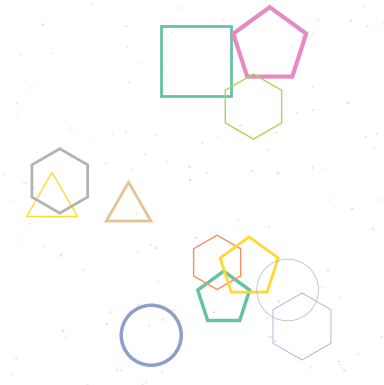[{"shape": "pentagon", "thickness": 2.5, "radius": 0.35, "center": [0.581, 0.225]}, {"shape": "square", "thickness": 2, "radius": 0.46, "center": [0.509, 0.841]}, {"shape": "hexagon", "thickness": 1, "radius": 0.35, "center": [0.564, 0.319]}, {"shape": "circle", "thickness": 2.5, "radius": 0.39, "center": [0.393, 0.129]}, {"shape": "hexagon", "thickness": 0.5, "radius": 0.43, "center": [0.784, 0.152]}, {"shape": "pentagon", "thickness": 3, "radius": 0.5, "center": [0.701, 0.882]}, {"shape": "hexagon", "thickness": 1, "radius": 0.42, "center": [0.658, 0.723]}, {"shape": "triangle", "thickness": 1, "radius": 0.38, "center": [0.135, 0.476]}, {"shape": "pentagon", "thickness": 2, "radius": 0.4, "center": [0.647, 0.305]}, {"shape": "triangle", "thickness": 2, "radius": 0.33, "center": [0.334, 0.459]}, {"shape": "hexagon", "thickness": 2, "radius": 0.42, "center": [0.155, 0.53]}, {"shape": "circle", "thickness": 0.5, "radius": 0.4, "center": [0.747, 0.247]}]